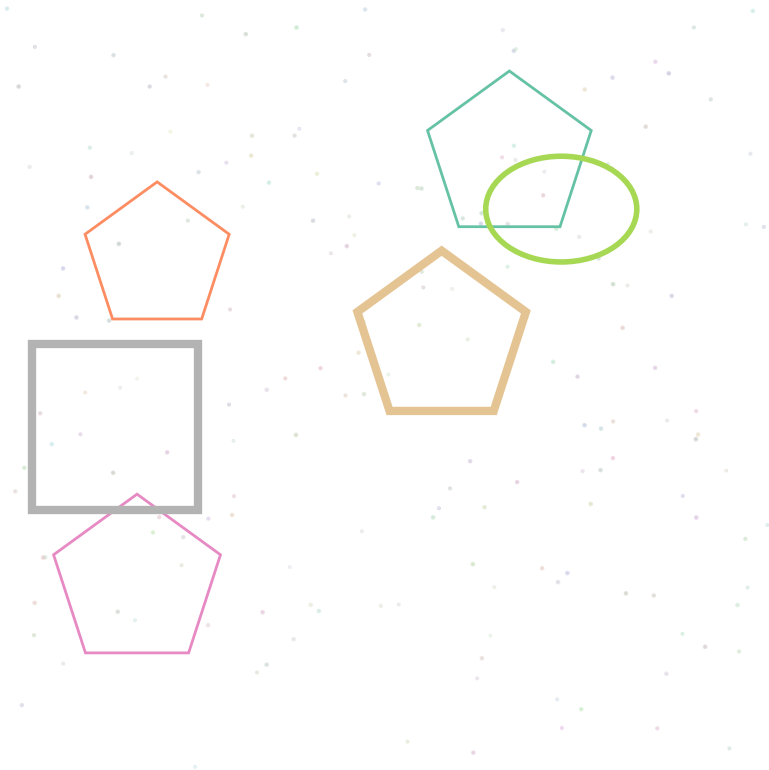[{"shape": "pentagon", "thickness": 1, "radius": 0.56, "center": [0.662, 0.796]}, {"shape": "pentagon", "thickness": 1, "radius": 0.49, "center": [0.204, 0.665]}, {"shape": "pentagon", "thickness": 1, "radius": 0.57, "center": [0.178, 0.244]}, {"shape": "oval", "thickness": 2, "radius": 0.49, "center": [0.729, 0.728]}, {"shape": "pentagon", "thickness": 3, "radius": 0.58, "center": [0.574, 0.559]}, {"shape": "square", "thickness": 3, "radius": 0.54, "center": [0.15, 0.445]}]